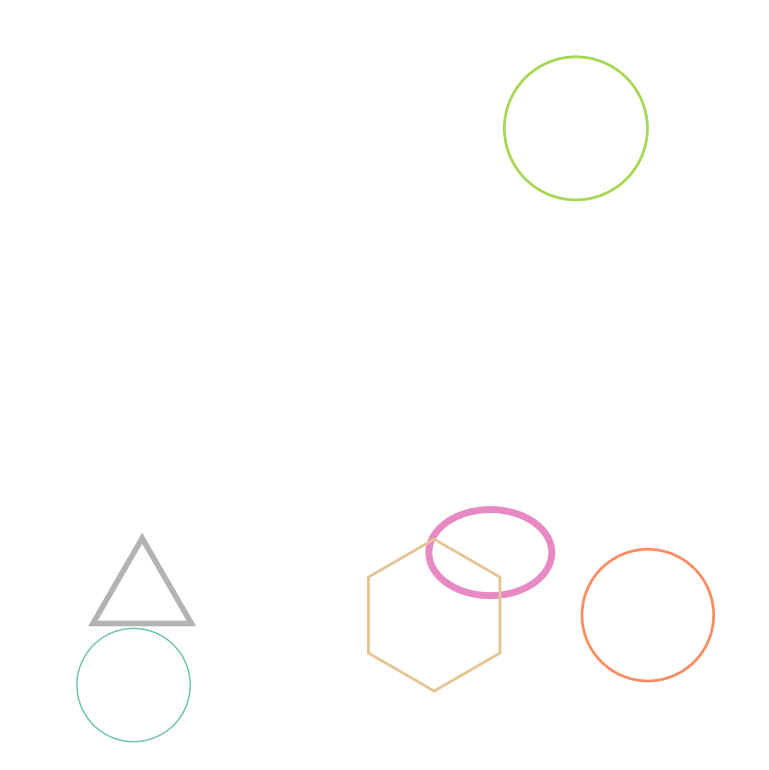[{"shape": "circle", "thickness": 0.5, "radius": 0.37, "center": [0.173, 0.11]}, {"shape": "circle", "thickness": 1, "radius": 0.43, "center": [0.841, 0.201]}, {"shape": "oval", "thickness": 2.5, "radius": 0.4, "center": [0.637, 0.282]}, {"shape": "circle", "thickness": 1, "radius": 0.46, "center": [0.748, 0.833]}, {"shape": "hexagon", "thickness": 1, "radius": 0.49, "center": [0.564, 0.201]}, {"shape": "triangle", "thickness": 2, "radius": 0.37, "center": [0.185, 0.227]}]